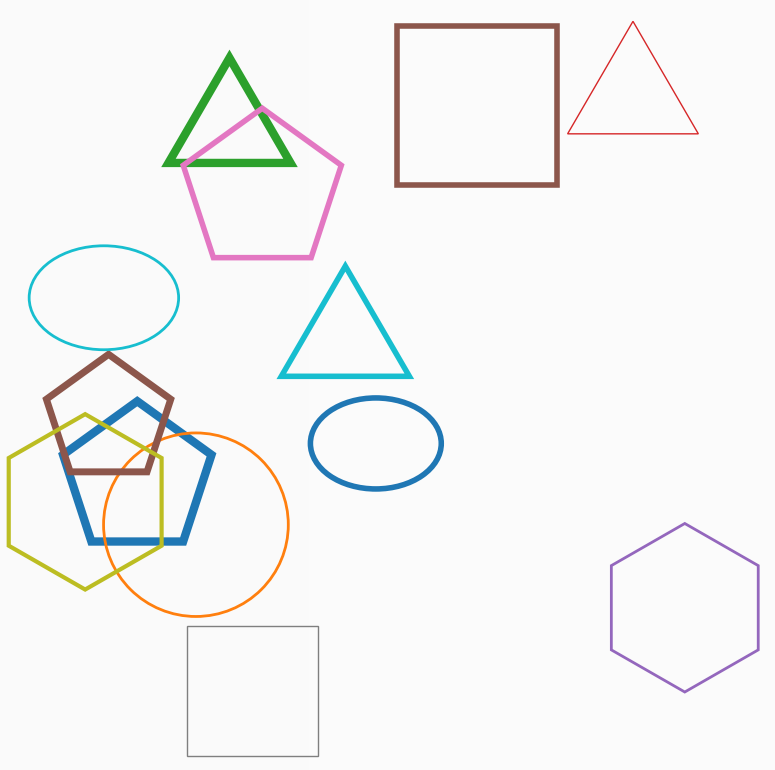[{"shape": "oval", "thickness": 2, "radius": 0.42, "center": [0.485, 0.424]}, {"shape": "pentagon", "thickness": 3, "radius": 0.5, "center": [0.177, 0.378]}, {"shape": "circle", "thickness": 1, "radius": 0.6, "center": [0.253, 0.319]}, {"shape": "triangle", "thickness": 3, "radius": 0.45, "center": [0.296, 0.834]}, {"shape": "triangle", "thickness": 0.5, "radius": 0.49, "center": [0.817, 0.875]}, {"shape": "hexagon", "thickness": 1, "radius": 0.55, "center": [0.884, 0.211]}, {"shape": "square", "thickness": 2, "radius": 0.52, "center": [0.616, 0.863]}, {"shape": "pentagon", "thickness": 2.5, "radius": 0.42, "center": [0.14, 0.455]}, {"shape": "pentagon", "thickness": 2, "radius": 0.54, "center": [0.338, 0.752]}, {"shape": "square", "thickness": 0.5, "radius": 0.42, "center": [0.326, 0.103]}, {"shape": "hexagon", "thickness": 1.5, "radius": 0.57, "center": [0.11, 0.348]}, {"shape": "oval", "thickness": 1, "radius": 0.48, "center": [0.134, 0.613]}, {"shape": "triangle", "thickness": 2, "radius": 0.48, "center": [0.446, 0.559]}]